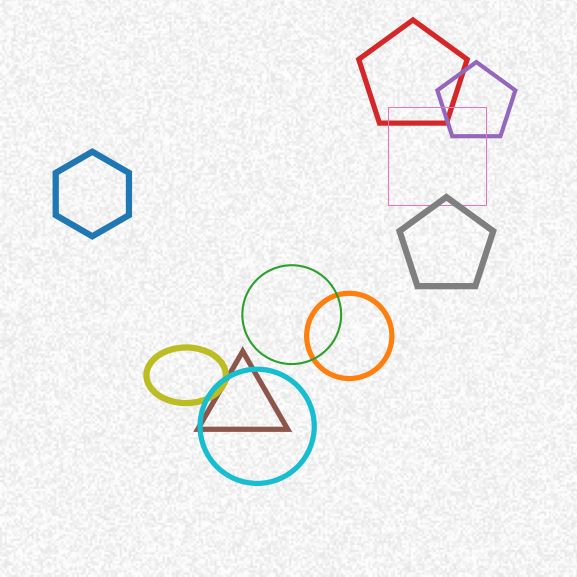[{"shape": "hexagon", "thickness": 3, "radius": 0.37, "center": [0.16, 0.663]}, {"shape": "circle", "thickness": 2.5, "radius": 0.37, "center": [0.605, 0.417]}, {"shape": "circle", "thickness": 1, "radius": 0.43, "center": [0.505, 0.454]}, {"shape": "pentagon", "thickness": 2.5, "radius": 0.49, "center": [0.715, 0.866]}, {"shape": "pentagon", "thickness": 2, "radius": 0.35, "center": [0.825, 0.821]}, {"shape": "triangle", "thickness": 2.5, "radius": 0.45, "center": [0.42, 0.301]}, {"shape": "square", "thickness": 0.5, "radius": 0.42, "center": [0.757, 0.729]}, {"shape": "pentagon", "thickness": 3, "radius": 0.43, "center": [0.773, 0.573]}, {"shape": "oval", "thickness": 3, "radius": 0.34, "center": [0.322, 0.349]}, {"shape": "circle", "thickness": 2.5, "radius": 0.49, "center": [0.445, 0.261]}]